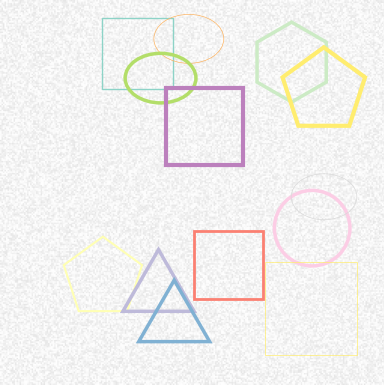[{"shape": "square", "thickness": 1, "radius": 0.46, "center": [0.358, 0.861]}, {"shape": "pentagon", "thickness": 1.5, "radius": 0.53, "center": [0.267, 0.278]}, {"shape": "triangle", "thickness": 2.5, "radius": 0.53, "center": [0.412, 0.245]}, {"shape": "square", "thickness": 2, "radius": 0.45, "center": [0.594, 0.312]}, {"shape": "triangle", "thickness": 2.5, "radius": 0.53, "center": [0.452, 0.166]}, {"shape": "oval", "thickness": 0.5, "radius": 0.45, "center": [0.49, 0.899]}, {"shape": "oval", "thickness": 2.5, "radius": 0.46, "center": [0.417, 0.797]}, {"shape": "circle", "thickness": 2.5, "radius": 0.49, "center": [0.811, 0.407]}, {"shape": "oval", "thickness": 0.5, "radius": 0.43, "center": [0.842, 0.489]}, {"shape": "square", "thickness": 3, "radius": 0.5, "center": [0.531, 0.671]}, {"shape": "hexagon", "thickness": 2.5, "radius": 0.52, "center": [0.758, 0.839]}, {"shape": "square", "thickness": 0.5, "radius": 0.6, "center": [0.808, 0.198]}, {"shape": "pentagon", "thickness": 3, "radius": 0.56, "center": [0.841, 0.764]}]